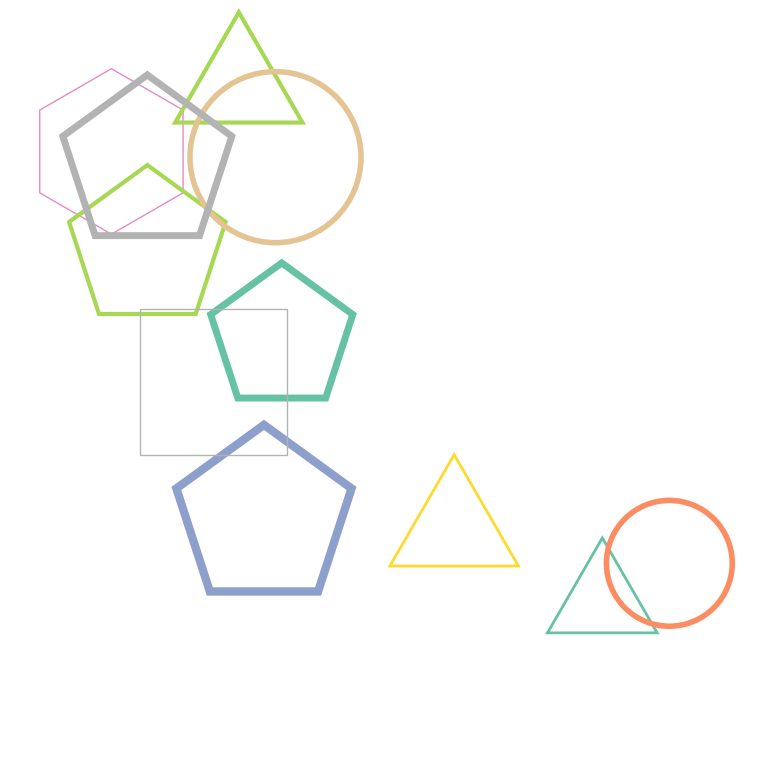[{"shape": "pentagon", "thickness": 2.5, "radius": 0.49, "center": [0.366, 0.562]}, {"shape": "triangle", "thickness": 1, "radius": 0.41, "center": [0.782, 0.219]}, {"shape": "circle", "thickness": 2, "radius": 0.41, "center": [0.869, 0.268]}, {"shape": "pentagon", "thickness": 3, "radius": 0.6, "center": [0.343, 0.329]}, {"shape": "hexagon", "thickness": 0.5, "radius": 0.54, "center": [0.145, 0.803]}, {"shape": "pentagon", "thickness": 1.5, "radius": 0.53, "center": [0.191, 0.679]}, {"shape": "triangle", "thickness": 1.5, "radius": 0.48, "center": [0.31, 0.889]}, {"shape": "triangle", "thickness": 1, "radius": 0.48, "center": [0.59, 0.313]}, {"shape": "circle", "thickness": 2, "radius": 0.56, "center": [0.358, 0.796]}, {"shape": "pentagon", "thickness": 2.5, "radius": 0.58, "center": [0.191, 0.787]}, {"shape": "square", "thickness": 0.5, "radius": 0.48, "center": [0.277, 0.504]}]